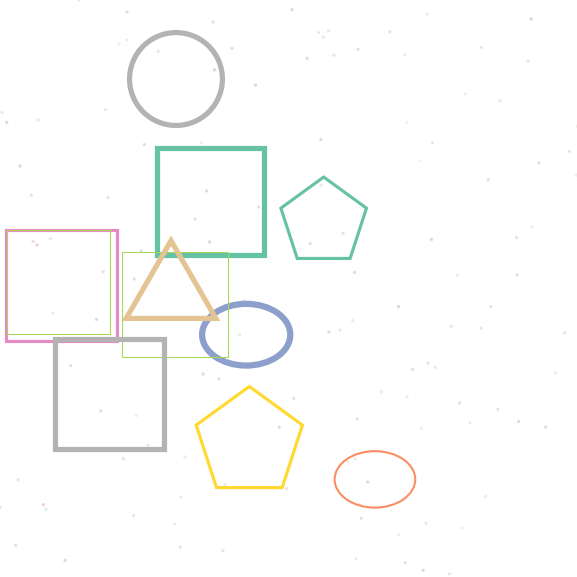[{"shape": "square", "thickness": 2.5, "radius": 0.46, "center": [0.364, 0.65]}, {"shape": "pentagon", "thickness": 1.5, "radius": 0.39, "center": [0.56, 0.615]}, {"shape": "oval", "thickness": 1, "radius": 0.35, "center": [0.649, 0.169]}, {"shape": "oval", "thickness": 3, "radius": 0.38, "center": [0.426, 0.42]}, {"shape": "square", "thickness": 1.5, "radius": 0.48, "center": [0.107, 0.506]}, {"shape": "square", "thickness": 0.5, "radius": 0.45, "center": [0.101, 0.511]}, {"shape": "square", "thickness": 0.5, "radius": 0.46, "center": [0.303, 0.472]}, {"shape": "pentagon", "thickness": 1.5, "radius": 0.48, "center": [0.432, 0.233]}, {"shape": "triangle", "thickness": 2.5, "radius": 0.45, "center": [0.296, 0.493]}, {"shape": "square", "thickness": 2.5, "radius": 0.48, "center": [0.19, 0.317]}, {"shape": "circle", "thickness": 2.5, "radius": 0.4, "center": [0.305, 0.862]}]